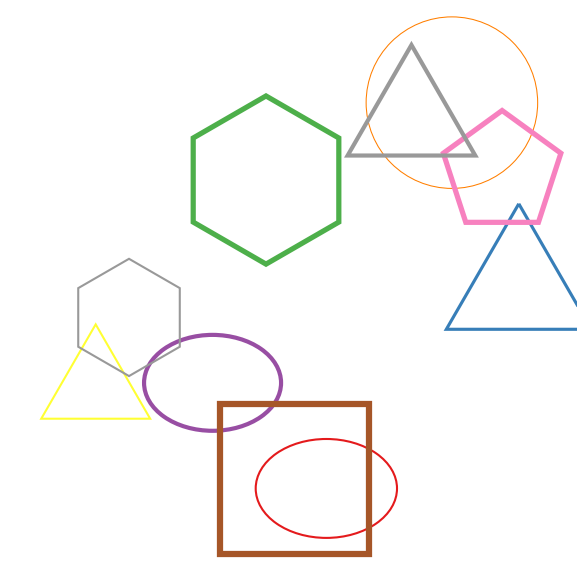[{"shape": "oval", "thickness": 1, "radius": 0.61, "center": [0.565, 0.153]}, {"shape": "triangle", "thickness": 1.5, "radius": 0.72, "center": [0.898, 0.501]}, {"shape": "hexagon", "thickness": 2.5, "radius": 0.73, "center": [0.461, 0.687]}, {"shape": "oval", "thickness": 2, "radius": 0.59, "center": [0.368, 0.336]}, {"shape": "circle", "thickness": 0.5, "radius": 0.74, "center": [0.783, 0.821]}, {"shape": "triangle", "thickness": 1, "radius": 0.54, "center": [0.166, 0.329]}, {"shape": "square", "thickness": 3, "radius": 0.65, "center": [0.51, 0.17]}, {"shape": "pentagon", "thickness": 2.5, "radius": 0.54, "center": [0.869, 0.701]}, {"shape": "triangle", "thickness": 2, "radius": 0.64, "center": [0.712, 0.794]}, {"shape": "hexagon", "thickness": 1, "radius": 0.51, "center": [0.223, 0.449]}]